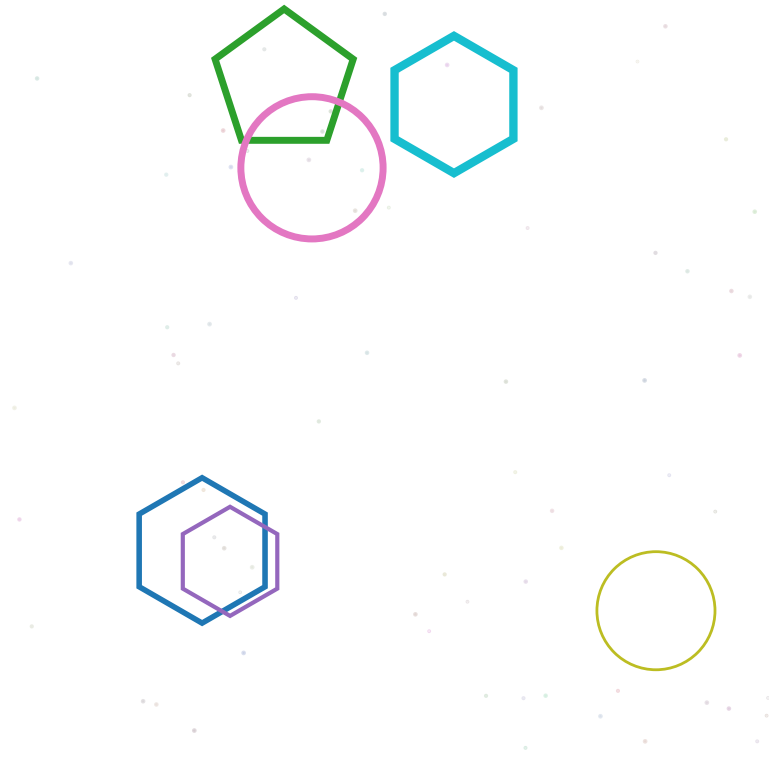[{"shape": "hexagon", "thickness": 2, "radius": 0.47, "center": [0.262, 0.285]}, {"shape": "pentagon", "thickness": 2.5, "radius": 0.47, "center": [0.369, 0.894]}, {"shape": "hexagon", "thickness": 1.5, "radius": 0.35, "center": [0.299, 0.271]}, {"shape": "circle", "thickness": 2.5, "radius": 0.46, "center": [0.405, 0.782]}, {"shape": "circle", "thickness": 1, "radius": 0.38, "center": [0.852, 0.207]}, {"shape": "hexagon", "thickness": 3, "radius": 0.45, "center": [0.59, 0.864]}]